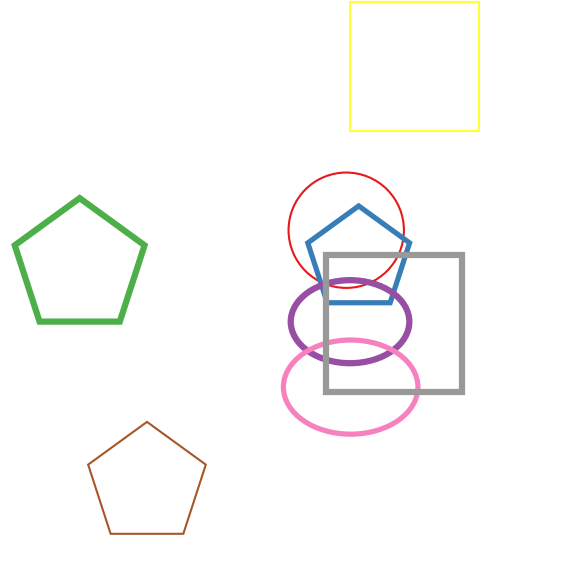[{"shape": "circle", "thickness": 1, "radius": 0.5, "center": [0.6, 0.6]}, {"shape": "pentagon", "thickness": 2.5, "radius": 0.46, "center": [0.621, 0.55]}, {"shape": "pentagon", "thickness": 3, "radius": 0.59, "center": [0.138, 0.538]}, {"shape": "oval", "thickness": 3, "radius": 0.51, "center": [0.606, 0.442]}, {"shape": "square", "thickness": 1, "radius": 0.56, "center": [0.718, 0.884]}, {"shape": "pentagon", "thickness": 1, "radius": 0.54, "center": [0.255, 0.161]}, {"shape": "oval", "thickness": 2.5, "radius": 0.58, "center": [0.607, 0.329]}, {"shape": "square", "thickness": 3, "radius": 0.59, "center": [0.682, 0.439]}]